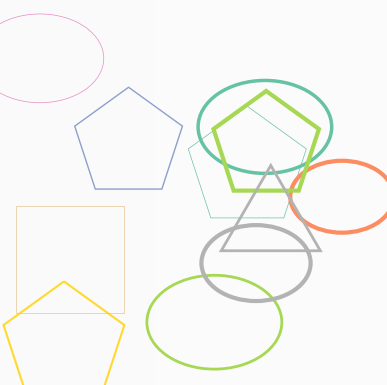[{"shape": "pentagon", "thickness": 0.5, "radius": 0.8, "center": [0.638, 0.564]}, {"shape": "oval", "thickness": 2.5, "radius": 0.86, "center": [0.684, 0.67]}, {"shape": "oval", "thickness": 3, "radius": 0.67, "center": [0.883, 0.489]}, {"shape": "pentagon", "thickness": 1, "radius": 0.73, "center": [0.332, 0.627]}, {"shape": "oval", "thickness": 0.5, "radius": 0.82, "center": [0.103, 0.848]}, {"shape": "pentagon", "thickness": 3, "radius": 0.72, "center": [0.687, 0.621]}, {"shape": "oval", "thickness": 2, "radius": 0.87, "center": [0.553, 0.163]}, {"shape": "pentagon", "thickness": 1.5, "radius": 0.82, "center": [0.165, 0.105]}, {"shape": "square", "thickness": 0.5, "radius": 0.7, "center": [0.181, 0.326]}, {"shape": "triangle", "thickness": 2, "radius": 0.74, "center": [0.699, 0.423]}, {"shape": "oval", "thickness": 3, "radius": 0.7, "center": [0.661, 0.317]}]